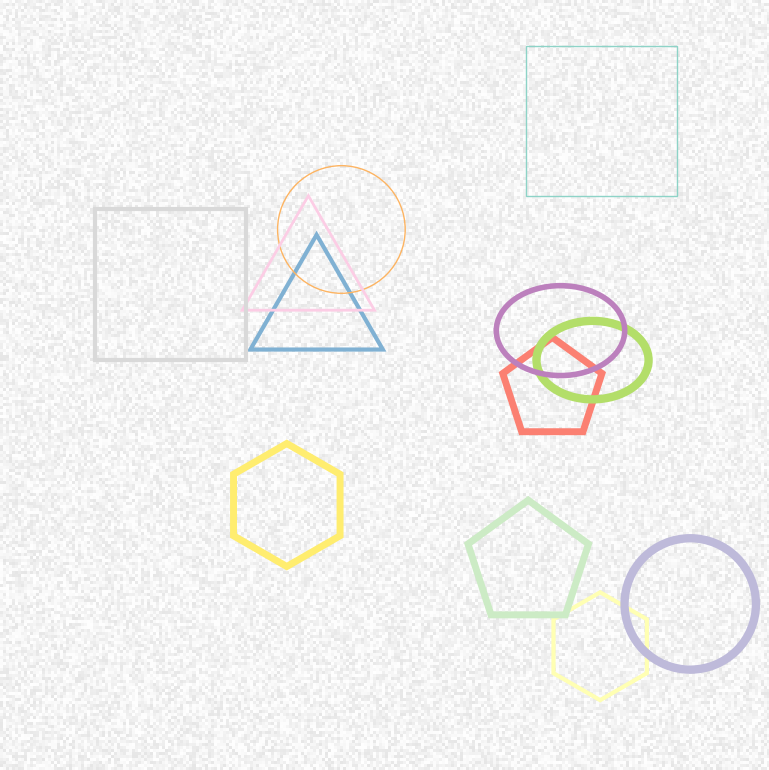[{"shape": "square", "thickness": 0.5, "radius": 0.49, "center": [0.781, 0.843]}, {"shape": "hexagon", "thickness": 1.5, "radius": 0.35, "center": [0.779, 0.161]}, {"shape": "circle", "thickness": 3, "radius": 0.43, "center": [0.896, 0.216]}, {"shape": "pentagon", "thickness": 2.5, "radius": 0.34, "center": [0.717, 0.494]}, {"shape": "triangle", "thickness": 1.5, "radius": 0.5, "center": [0.411, 0.596]}, {"shape": "circle", "thickness": 0.5, "radius": 0.41, "center": [0.443, 0.702]}, {"shape": "oval", "thickness": 3, "radius": 0.36, "center": [0.77, 0.532]}, {"shape": "triangle", "thickness": 1, "radius": 0.5, "center": [0.4, 0.647]}, {"shape": "square", "thickness": 1.5, "radius": 0.49, "center": [0.222, 0.63]}, {"shape": "oval", "thickness": 2, "radius": 0.42, "center": [0.728, 0.571]}, {"shape": "pentagon", "thickness": 2.5, "radius": 0.41, "center": [0.686, 0.268]}, {"shape": "hexagon", "thickness": 2.5, "radius": 0.4, "center": [0.372, 0.344]}]